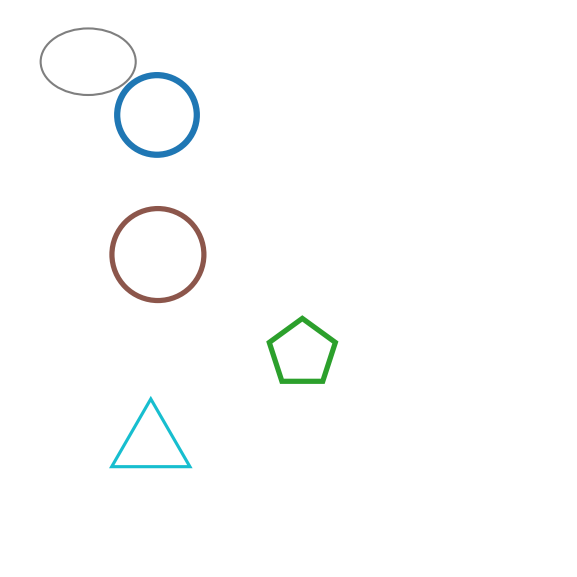[{"shape": "circle", "thickness": 3, "radius": 0.34, "center": [0.272, 0.8]}, {"shape": "pentagon", "thickness": 2.5, "radius": 0.3, "center": [0.524, 0.388]}, {"shape": "circle", "thickness": 2.5, "radius": 0.4, "center": [0.273, 0.558]}, {"shape": "oval", "thickness": 1, "radius": 0.41, "center": [0.153, 0.892]}, {"shape": "triangle", "thickness": 1.5, "radius": 0.39, "center": [0.261, 0.23]}]